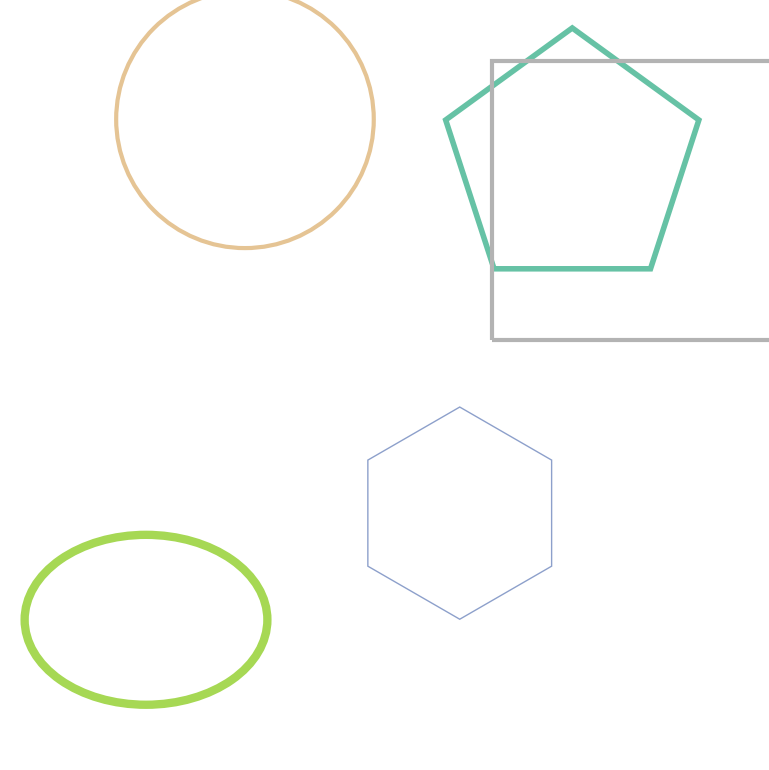[{"shape": "pentagon", "thickness": 2, "radius": 0.86, "center": [0.743, 0.791]}, {"shape": "hexagon", "thickness": 0.5, "radius": 0.69, "center": [0.597, 0.334]}, {"shape": "oval", "thickness": 3, "radius": 0.79, "center": [0.19, 0.195]}, {"shape": "circle", "thickness": 1.5, "radius": 0.84, "center": [0.318, 0.845]}, {"shape": "square", "thickness": 1.5, "radius": 0.91, "center": [0.82, 0.739]}]